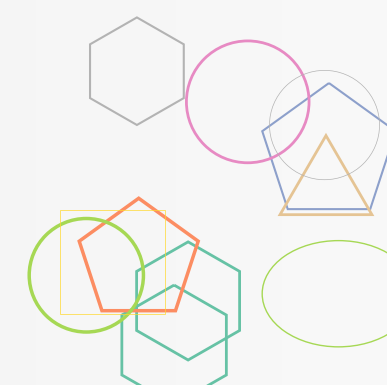[{"shape": "hexagon", "thickness": 2, "radius": 0.77, "center": [0.485, 0.218]}, {"shape": "hexagon", "thickness": 2, "radius": 0.78, "center": [0.449, 0.104]}, {"shape": "pentagon", "thickness": 2.5, "radius": 0.81, "center": [0.358, 0.324]}, {"shape": "pentagon", "thickness": 1.5, "radius": 0.91, "center": [0.849, 0.603]}, {"shape": "circle", "thickness": 2, "radius": 0.79, "center": [0.639, 0.735]}, {"shape": "circle", "thickness": 2.5, "radius": 0.74, "center": [0.223, 0.285]}, {"shape": "oval", "thickness": 1, "radius": 0.99, "center": [0.874, 0.237]}, {"shape": "square", "thickness": 0.5, "radius": 0.68, "center": [0.291, 0.32]}, {"shape": "triangle", "thickness": 2, "radius": 0.68, "center": [0.841, 0.511]}, {"shape": "hexagon", "thickness": 1.5, "radius": 0.7, "center": [0.353, 0.815]}, {"shape": "circle", "thickness": 0.5, "radius": 0.71, "center": [0.837, 0.675]}]